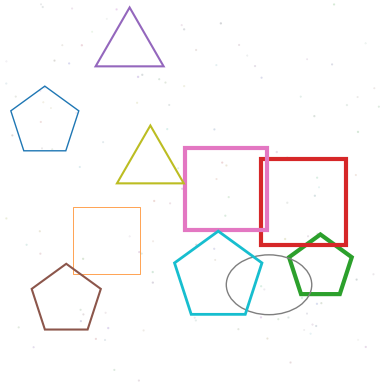[{"shape": "pentagon", "thickness": 1, "radius": 0.46, "center": [0.116, 0.683]}, {"shape": "square", "thickness": 0.5, "radius": 0.44, "center": [0.276, 0.376]}, {"shape": "pentagon", "thickness": 3, "radius": 0.43, "center": [0.832, 0.305]}, {"shape": "square", "thickness": 3, "radius": 0.56, "center": [0.789, 0.476]}, {"shape": "triangle", "thickness": 1.5, "radius": 0.51, "center": [0.337, 0.879]}, {"shape": "pentagon", "thickness": 1.5, "radius": 0.47, "center": [0.172, 0.22]}, {"shape": "square", "thickness": 3, "radius": 0.53, "center": [0.587, 0.509]}, {"shape": "oval", "thickness": 1, "radius": 0.56, "center": [0.699, 0.26]}, {"shape": "triangle", "thickness": 1.5, "radius": 0.5, "center": [0.391, 0.574]}, {"shape": "pentagon", "thickness": 2, "radius": 0.6, "center": [0.567, 0.28]}]